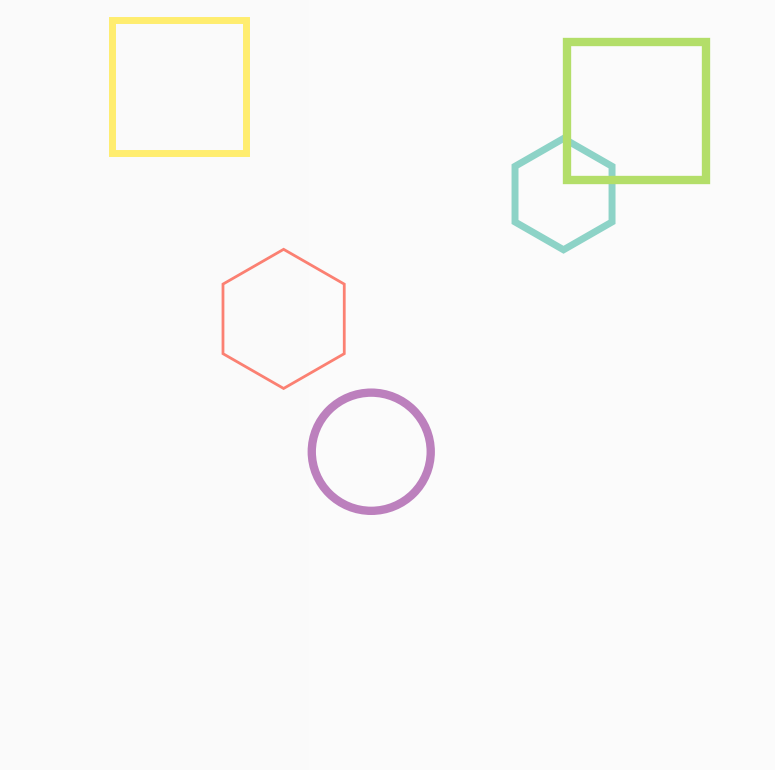[{"shape": "hexagon", "thickness": 2.5, "radius": 0.36, "center": [0.727, 0.748]}, {"shape": "hexagon", "thickness": 1, "radius": 0.45, "center": [0.366, 0.586]}, {"shape": "square", "thickness": 3, "radius": 0.45, "center": [0.821, 0.855]}, {"shape": "circle", "thickness": 3, "radius": 0.38, "center": [0.479, 0.413]}, {"shape": "square", "thickness": 2.5, "radius": 0.43, "center": [0.231, 0.887]}]